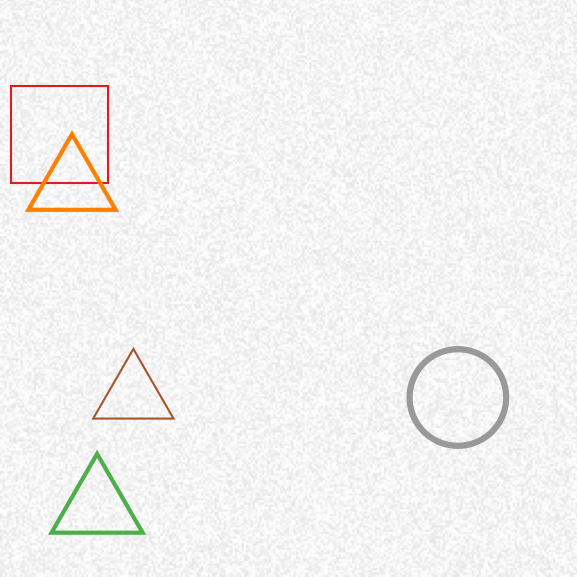[{"shape": "square", "thickness": 1, "radius": 0.42, "center": [0.103, 0.766]}, {"shape": "triangle", "thickness": 2, "radius": 0.46, "center": [0.168, 0.122]}, {"shape": "triangle", "thickness": 2, "radius": 0.44, "center": [0.125, 0.679]}, {"shape": "triangle", "thickness": 1, "radius": 0.4, "center": [0.231, 0.315]}, {"shape": "circle", "thickness": 3, "radius": 0.42, "center": [0.793, 0.311]}]